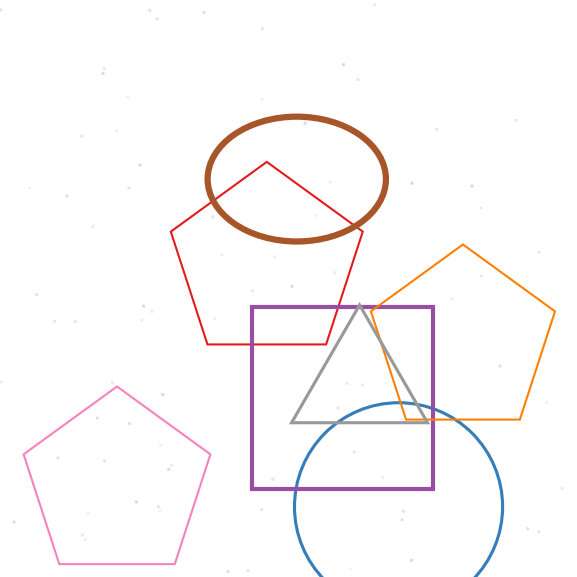[{"shape": "pentagon", "thickness": 1, "radius": 0.87, "center": [0.462, 0.544]}, {"shape": "circle", "thickness": 1.5, "radius": 0.9, "center": [0.69, 0.122]}, {"shape": "square", "thickness": 2, "radius": 0.78, "center": [0.593, 0.31]}, {"shape": "pentagon", "thickness": 1, "radius": 0.84, "center": [0.802, 0.408]}, {"shape": "oval", "thickness": 3, "radius": 0.77, "center": [0.514, 0.689]}, {"shape": "pentagon", "thickness": 1, "radius": 0.85, "center": [0.203, 0.16]}, {"shape": "triangle", "thickness": 1.5, "radius": 0.68, "center": [0.623, 0.335]}]